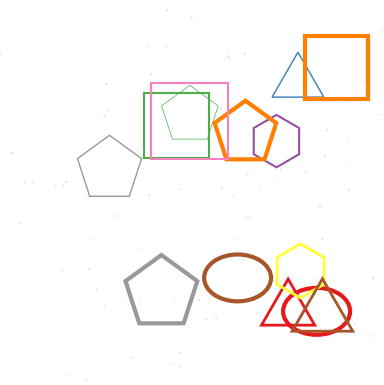[{"shape": "oval", "thickness": 3, "radius": 0.44, "center": [0.822, 0.191]}, {"shape": "triangle", "thickness": 2, "radius": 0.4, "center": [0.748, 0.195]}, {"shape": "triangle", "thickness": 1, "radius": 0.39, "center": [0.774, 0.787]}, {"shape": "square", "thickness": 1.5, "radius": 0.42, "center": [0.458, 0.675]}, {"shape": "pentagon", "thickness": 0.5, "radius": 0.39, "center": [0.493, 0.701]}, {"shape": "hexagon", "thickness": 1.5, "radius": 0.34, "center": [0.718, 0.633]}, {"shape": "pentagon", "thickness": 3, "radius": 0.42, "center": [0.638, 0.654]}, {"shape": "square", "thickness": 3, "radius": 0.41, "center": [0.873, 0.825]}, {"shape": "hexagon", "thickness": 2, "radius": 0.35, "center": [0.781, 0.296]}, {"shape": "oval", "thickness": 3, "radius": 0.43, "center": [0.617, 0.278]}, {"shape": "triangle", "thickness": 2, "radius": 0.45, "center": [0.838, 0.185]}, {"shape": "square", "thickness": 1.5, "radius": 0.5, "center": [0.493, 0.686]}, {"shape": "pentagon", "thickness": 1, "radius": 0.44, "center": [0.284, 0.561]}, {"shape": "pentagon", "thickness": 3, "radius": 0.49, "center": [0.419, 0.24]}]